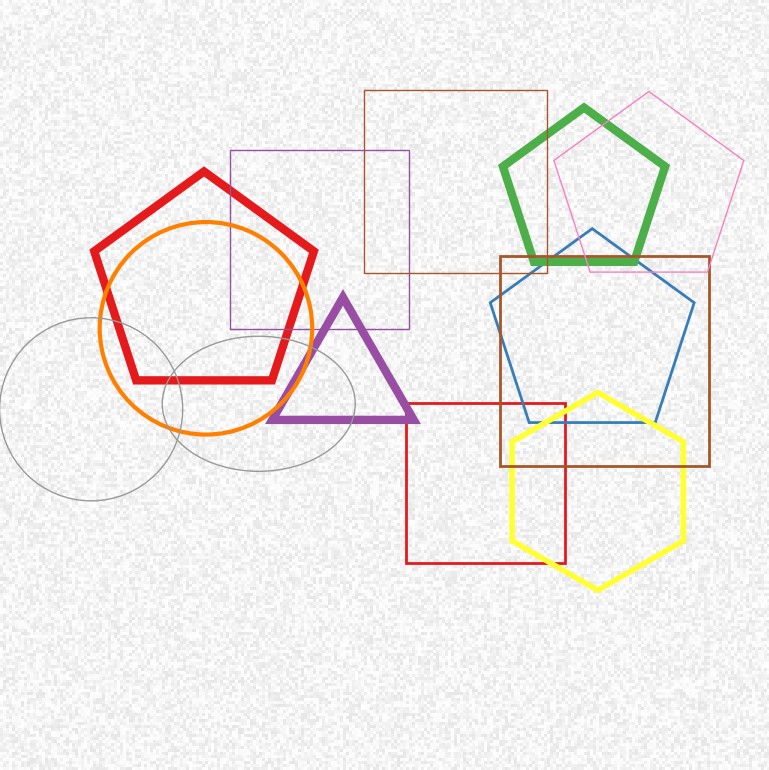[{"shape": "square", "thickness": 1, "radius": 0.52, "center": [0.631, 0.373]}, {"shape": "pentagon", "thickness": 3, "radius": 0.75, "center": [0.265, 0.627]}, {"shape": "pentagon", "thickness": 1, "radius": 0.7, "center": [0.769, 0.564]}, {"shape": "pentagon", "thickness": 3, "radius": 0.55, "center": [0.758, 0.75]}, {"shape": "square", "thickness": 0.5, "radius": 0.58, "center": [0.414, 0.689]}, {"shape": "triangle", "thickness": 3, "radius": 0.53, "center": [0.445, 0.508]}, {"shape": "circle", "thickness": 1.5, "radius": 0.69, "center": [0.267, 0.574]}, {"shape": "hexagon", "thickness": 2, "radius": 0.64, "center": [0.776, 0.362]}, {"shape": "square", "thickness": 0.5, "radius": 0.59, "center": [0.591, 0.764]}, {"shape": "square", "thickness": 1, "radius": 0.68, "center": [0.785, 0.531]}, {"shape": "pentagon", "thickness": 0.5, "radius": 0.65, "center": [0.843, 0.752]}, {"shape": "circle", "thickness": 0.5, "radius": 0.59, "center": [0.118, 0.468]}, {"shape": "oval", "thickness": 0.5, "radius": 0.63, "center": [0.336, 0.476]}]